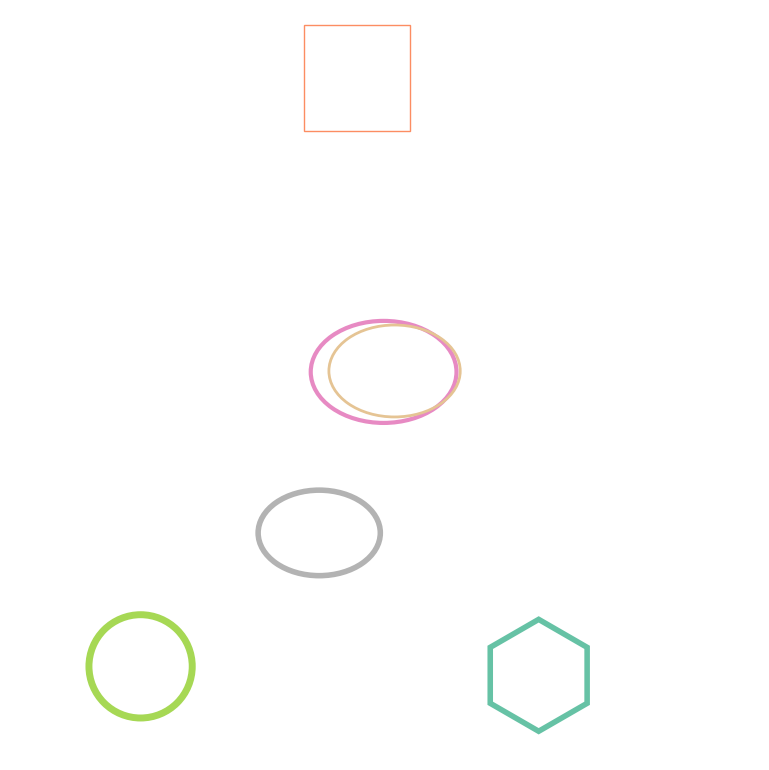[{"shape": "hexagon", "thickness": 2, "radius": 0.36, "center": [0.7, 0.123]}, {"shape": "square", "thickness": 0.5, "radius": 0.35, "center": [0.464, 0.898]}, {"shape": "oval", "thickness": 1.5, "radius": 0.47, "center": [0.498, 0.517]}, {"shape": "circle", "thickness": 2.5, "radius": 0.34, "center": [0.183, 0.135]}, {"shape": "oval", "thickness": 1, "radius": 0.43, "center": [0.512, 0.518]}, {"shape": "oval", "thickness": 2, "radius": 0.4, "center": [0.415, 0.308]}]